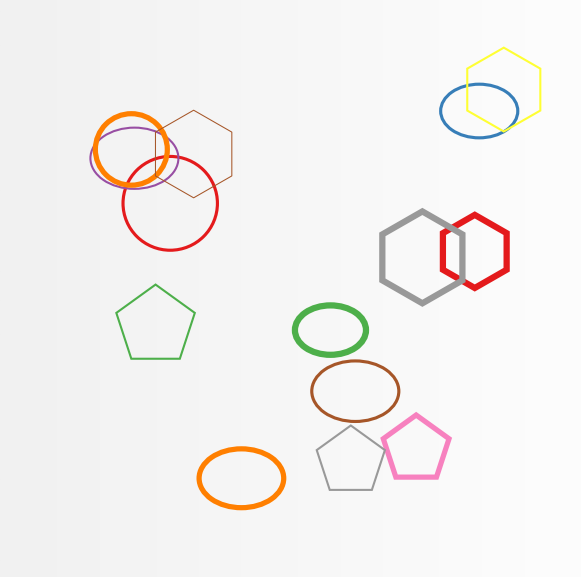[{"shape": "hexagon", "thickness": 3, "radius": 0.32, "center": [0.817, 0.564]}, {"shape": "circle", "thickness": 1.5, "radius": 0.41, "center": [0.293, 0.647]}, {"shape": "oval", "thickness": 1.5, "radius": 0.33, "center": [0.824, 0.807]}, {"shape": "oval", "thickness": 3, "radius": 0.31, "center": [0.569, 0.428]}, {"shape": "pentagon", "thickness": 1, "radius": 0.35, "center": [0.268, 0.435]}, {"shape": "oval", "thickness": 1, "radius": 0.38, "center": [0.231, 0.725]}, {"shape": "oval", "thickness": 2.5, "radius": 0.36, "center": [0.415, 0.171]}, {"shape": "circle", "thickness": 2.5, "radius": 0.31, "center": [0.226, 0.74]}, {"shape": "hexagon", "thickness": 1, "radius": 0.36, "center": [0.867, 0.844]}, {"shape": "oval", "thickness": 1.5, "radius": 0.37, "center": [0.611, 0.322]}, {"shape": "hexagon", "thickness": 0.5, "radius": 0.38, "center": [0.333, 0.732]}, {"shape": "pentagon", "thickness": 2.5, "radius": 0.3, "center": [0.716, 0.221]}, {"shape": "pentagon", "thickness": 1, "radius": 0.31, "center": [0.604, 0.201]}, {"shape": "hexagon", "thickness": 3, "radius": 0.4, "center": [0.727, 0.553]}]